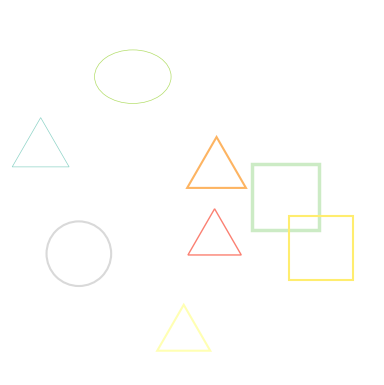[{"shape": "triangle", "thickness": 0.5, "radius": 0.43, "center": [0.106, 0.609]}, {"shape": "triangle", "thickness": 1.5, "radius": 0.4, "center": [0.477, 0.129]}, {"shape": "triangle", "thickness": 1, "radius": 0.4, "center": [0.557, 0.378]}, {"shape": "triangle", "thickness": 1.5, "radius": 0.44, "center": [0.562, 0.556]}, {"shape": "oval", "thickness": 0.5, "radius": 0.5, "center": [0.345, 0.801]}, {"shape": "circle", "thickness": 1.5, "radius": 0.42, "center": [0.205, 0.341]}, {"shape": "square", "thickness": 2.5, "radius": 0.43, "center": [0.742, 0.488]}, {"shape": "square", "thickness": 1.5, "radius": 0.41, "center": [0.834, 0.356]}]